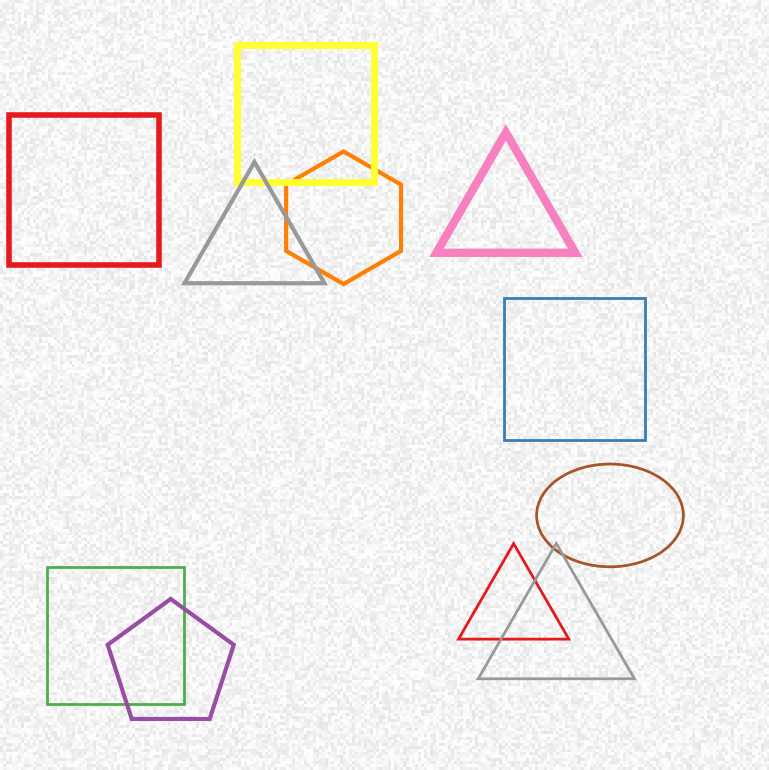[{"shape": "square", "thickness": 2, "radius": 0.49, "center": [0.109, 0.753]}, {"shape": "triangle", "thickness": 1, "radius": 0.41, "center": [0.667, 0.211]}, {"shape": "square", "thickness": 1, "radius": 0.46, "center": [0.746, 0.52]}, {"shape": "square", "thickness": 1, "radius": 0.45, "center": [0.15, 0.174]}, {"shape": "pentagon", "thickness": 1.5, "radius": 0.43, "center": [0.222, 0.136]}, {"shape": "hexagon", "thickness": 1.5, "radius": 0.43, "center": [0.446, 0.717]}, {"shape": "square", "thickness": 2.5, "radius": 0.44, "center": [0.397, 0.853]}, {"shape": "oval", "thickness": 1, "radius": 0.48, "center": [0.792, 0.331]}, {"shape": "triangle", "thickness": 3, "radius": 0.52, "center": [0.657, 0.724]}, {"shape": "triangle", "thickness": 1.5, "radius": 0.52, "center": [0.33, 0.685]}, {"shape": "triangle", "thickness": 1, "radius": 0.59, "center": [0.722, 0.177]}]